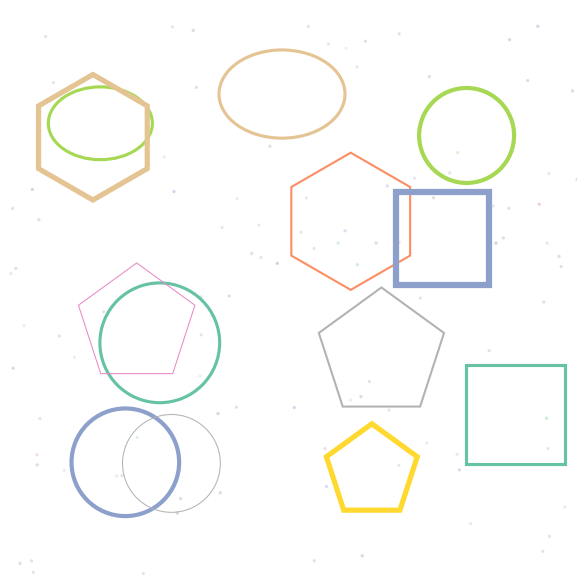[{"shape": "square", "thickness": 1.5, "radius": 0.43, "center": [0.892, 0.282]}, {"shape": "circle", "thickness": 1.5, "radius": 0.52, "center": [0.277, 0.406]}, {"shape": "hexagon", "thickness": 1, "radius": 0.59, "center": [0.607, 0.616]}, {"shape": "square", "thickness": 3, "radius": 0.4, "center": [0.766, 0.586]}, {"shape": "circle", "thickness": 2, "radius": 0.47, "center": [0.217, 0.199]}, {"shape": "pentagon", "thickness": 0.5, "radius": 0.53, "center": [0.237, 0.438]}, {"shape": "oval", "thickness": 1.5, "radius": 0.45, "center": [0.174, 0.786]}, {"shape": "circle", "thickness": 2, "radius": 0.41, "center": [0.808, 0.765]}, {"shape": "pentagon", "thickness": 2.5, "radius": 0.41, "center": [0.644, 0.183]}, {"shape": "oval", "thickness": 1.5, "radius": 0.55, "center": [0.488, 0.836]}, {"shape": "hexagon", "thickness": 2.5, "radius": 0.54, "center": [0.161, 0.761]}, {"shape": "pentagon", "thickness": 1, "radius": 0.57, "center": [0.66, 0.387]}, {"shape": "circle", "thickness": 0.5, "radius": 0.42, "center": [0.297, 0.197]}]